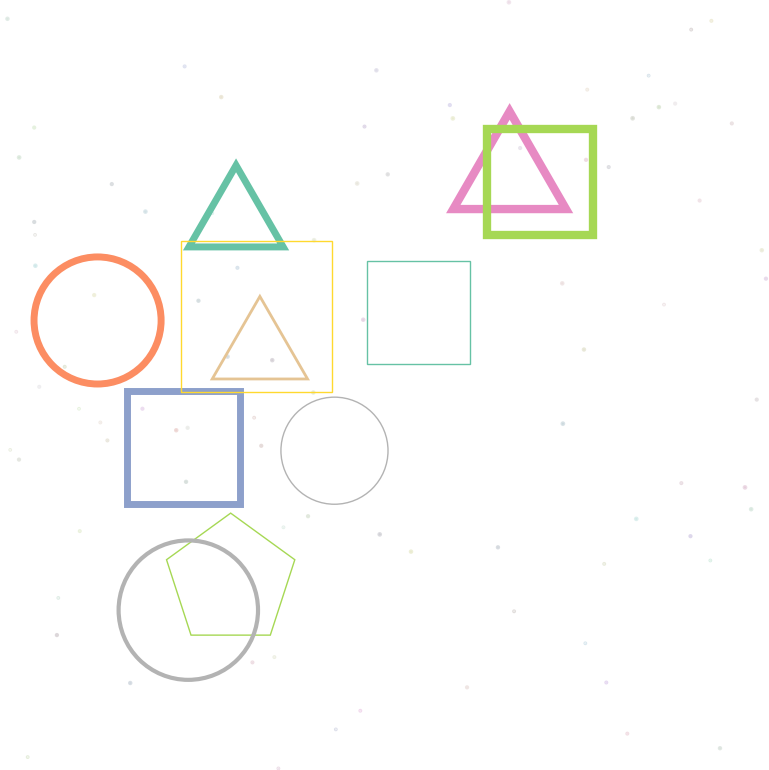[{"shape": "square", "thickness": 0.5, "radius": 0.33, "center": [0.543, 0.594]}, {"shape": "triangle", "thickness": 2.5, "radius": 0.35, "center": [0.307, 0.715]}, {"shape": "circle", "thickness": 2.5, "radius": 0.41, "center": [0.127, 0.584]}, {"shape": "square", "thickness": 2.5, "radius": 0.37, "center": [0.238, 0.419]}, {"shape": "triangle", "thickness": 3, "radius": 0.42, "center": [0.662, 0.771]}, {"shape": "pentagon", "thickness": 0.5, "radius": 0.44, "center": [0.3, 0.246]}, {"shape": "square", "thickness": 3, "radius": 0.35, "center": [0.701, 0.763]}, {"shape": "square", "thickness": 0.5, "radius": 0.49, "center": [0.333, 0.589]}, {"shape": "triangle", "thickness": 1, "radius": 0.36, "center": [0.338, 0.544]}, {"shape": "circle", "thickness": 0.5, "radius": 0.35, "center": [0.434, 0.415]}, {"shape": "circle", "thickness": 1.5, "radius": 0.45, "center": [0.245, 0.208]}]